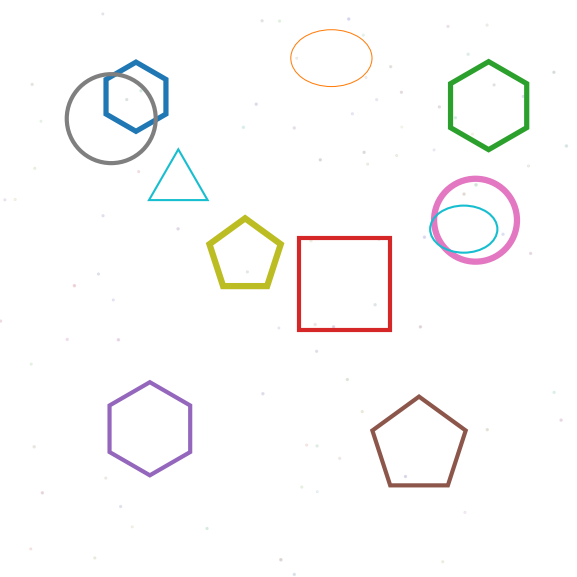[{"shape": "hexagon", "thickness": 2.5, "radius": 0.3, "center": [0.235, 0.832]}, {"shape": "oval", "thickness": 0.5, "radius": 0.35, "center": [0.574, 0.898]}, {"shape": "hexagon", "thickness": 2.5, "radius": 0.38, "center": [0.846, 0.816]}, {"shape": "square", "thickness": 2, "radius": 0.4, "center": [0.597, 0.507]}, {"shape": "hexagon", "thickness": 2, "radius": 0.4, "center": [0.26, 0.257]}, {"shape": "pentagon", "thickness": 2, "radius": 0.42, "center": [0.726, 0.227]}, {"shape": "circle", "thickness": 3, "radius": 0.36, "center": [0.823, 0.618]}, {"shape": "circle", "thickness": 2, "radius": 0.39, "center": [0.193, 0.794]}, {"shape": "pentagon", "thickness": 3, "radius": 0.32, "center": [0.424, 0.556]}, {"shape": "triangle", "thickness": 1, "radius": 0.29, "center": [0.309, 0.682]}, {"shape": "oval", "thickness": 1, "radius": 0.29, "center": [0.803, 0.602]}]